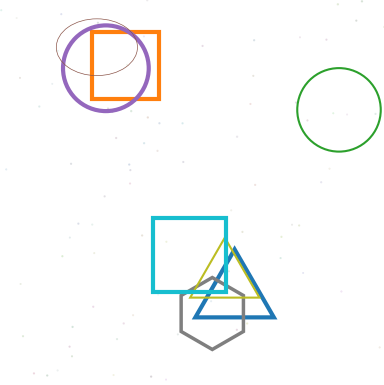[{"shape": "triangle", "thickness": 3, "radius": 0.59, "center": [0.609, 0.235]}, {"shape": "square", "thickness": 3, "radius": 0.43, "center": [0.325, 0.83]}, {"shape": "circle", "thickness": 1.5, "radius": 0.54, "center": [0.881, 0.715]}, {"shape": "circle", "thickness": 3, "radius": 0.56, "center": [0.275, 0.823]}, {"shape": "oval", "thickness": 0.5, "radius": 0.53, "center": [0.252, 0.877]}, {"shape": "hexagon", "thickness": 2.5, "radius": 0.47, "center": [0.551, 0.186]}, {"shape": "triangle", "thickness": 1.5, "radius": 0.52, "center": [0.584, 0.279]}, {"shape": "square", "thickness": 3, "radius": 0.48, "center": [0.492, 0.338]}]